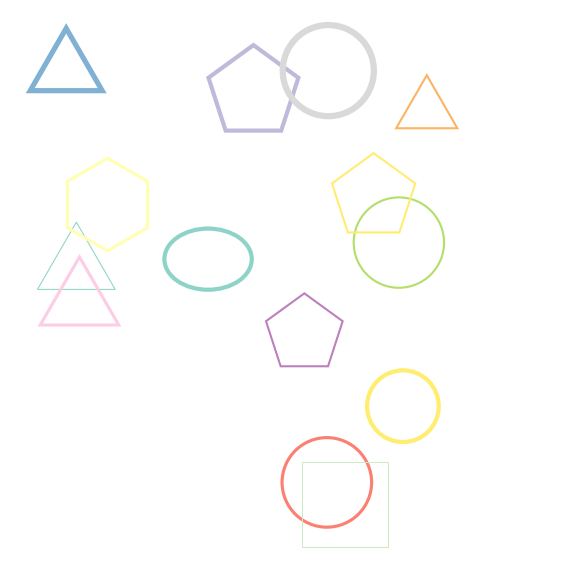[{"shape": "oval", "thickness": 2, "radius": 0.38, "center": [0.36, 0.55]}, {"shape": "triangle", "thickness": 0.5, "radius": 0.39, "center": [0.132, 0.537]}, {"shape": "hexagon", "thickness": 1.5, "radius": 0.4, "center": [0.186, 0.645]}, {"shape": "pentagon", "thickness": 2, "radius": 0.41, "center": [0.439, 0.839]}, {"shape": "circle", "thickness": 1.5, "radius": 0.39, "center": [0.566, 0.164]}, {"shape": "triangle", "thickness": 2.5, "radius": 0.36, "center": [0.115, 0.878]}, {"shape": "triangle", "thickness": 1, "radius": 0.31, "center": [0.739, 0.808]}, {"shape": "circle", "thickness": 1, "radius": 0.39, "center": [0.691, 0.579]}, {"shape": "triangle", "thickness": 1.5, "radius": 0.39, "center": [0.138, 0.476]}, {"shape": "circle", "thickness": 3, "radius": 0.39, "center": [0.568, 0.877]}, {"shape": "pentagon", "thickness": 1, "radius": 0.35, "center": [0.527, 0.421]}, {"shape": "square", "thickness": 0.5, "radius": 0.37, "center": [0.597, 0.125]}, {"shape": "pentagon", "thickness": 1, "radius": 0.38, "center": [0.647, 0.658]}, {"shape": "circle", "thickness": 2, "radius": 0.31, "center": [0.698, 0.296]}]